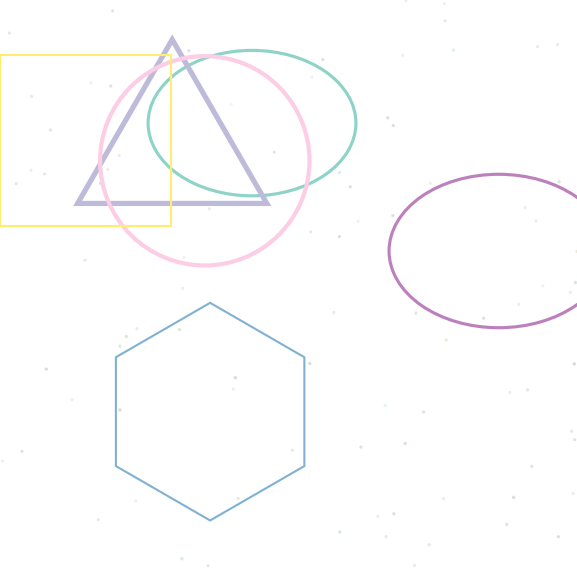[{"shape": "oval", "thickness": 1.5, "radius": 0.9, "center": [0.436, 0.786]}, {"shape": "triangle", "thickness": 2.5, "radius": 0.95, "center": [0.298, 0.741]}, {"shape": "hexagon", "thickness": 1, "radius": 0.94, "center": [0.364, 0.286]}, {"shape": "circle", "thickness": 2, "radius": 0.91, "center": [0.355, 0.721]}, {"shape": "oval", "thickness": 1.5, "radius": 0.95, "center": [0.863, 0.564]}, {"shape": "square", "thickness": 1, "radius": 0.74, "center": [0.148, 0.756]}]